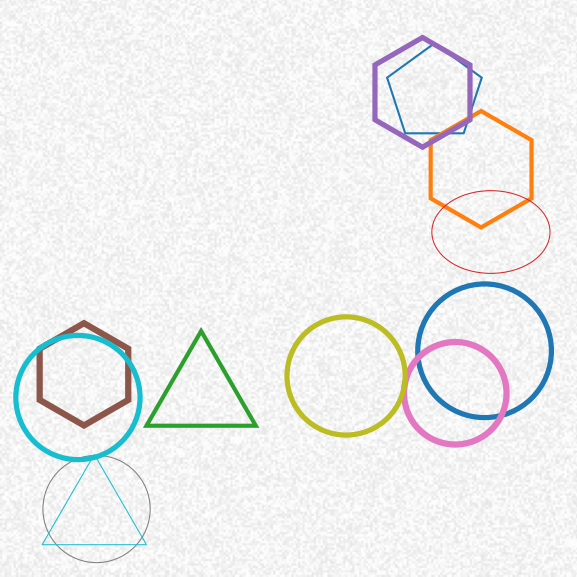[{"shape": "circle", "thickness": 2.5, "radius": 0.58, "center": [0.839, 0.392]}, {"shape": "pentagon", "thickness": 1, "radius": 0.43, "center": [0.752, 0.838]}, {"shape": "hexagon", "thickness": 2, "radius": 0.5, "center": [0.833, 0.706]}, {"shape": "triangle", "thickness": 2, "radius": 0.55, "center": [0.348, 0.317]}, {"shape": "oval", "thickness": 0.5, "radius": 0.51, "center": [0.85, 0.597]}, {"shape": "hexagon", "thickness": 2.5, "radius": 0.47, "center": [0.732, 0.839]}, {"shape": "hexagon", "thickness": 3, "radius": 0.44, "center": [0.145, 0.351]}, {"shape": "circle", "thickness": 3, "radius": 0.44, "center": [0.788, 0.318]}, {"shape": "circle", "thickness": 0.5, "radius": 0.46, "center": [0.167, 0.118]}, {"shape": "circle", "thickness": 2.5, "radius": 0.51, "center": [0.599, 0.348]}, {"shape": "triangle", "thickness": 0.5, "radius": 0.52, "center": [0.163, 0.108]}, {"shape": "circle", "thickness": 2.5, "radius": 0.54, "center": [0.135, 0.311]}]